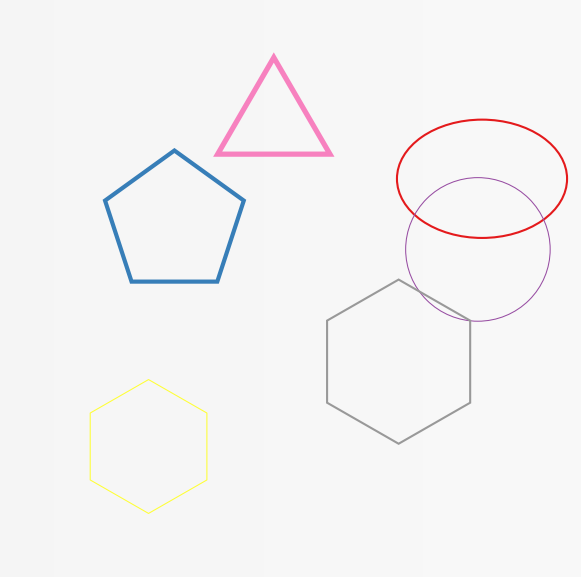[{"shape": "oval", "thickness": 1, "radius": 0.73, "center": [0.829, 0.69]}, {"shape": "pentagon", "thickness": 2, "radius": 0.63, "center": [0.3, 0.613]}, {"shape": "circle", "thickness": 0.5, "radius": 0.62, "center": [0.822, 0.567]}, {"shape": "hexagon", "thickness": 0.5, "radius": 0.58, "center": [0.256, 0.226]}, {"shape": "triangle", "thickness": 2.5, "radius": 0.56, "center": [0.471, 0.788]}, {"shape": "hexagon", "thickness": 1, "radius": 0.71, "center": [0.686, 0.373]}]